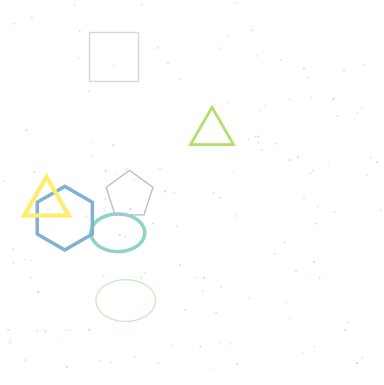[{"shape": "oval", "thickness": 2.5, "radius": 0.35, "center": [0.306, 0.395]}, {"shape": "pentagon", "thickness": 1, "radius": 0.32, "center": [0.336, 0.494]}, {"shape": "hexagon", "thickness": 2.5, "radius": 0.41, "center": [0.168, 0.433]}, {"shape": "triangle", "thickness": 2, "radius": 0.32, "center": [0.551, 0.657]}, {"shape": "square", "thickness": 1, "radius": 0.31, "center": [0.295, 0.853]}, {"shape": "oval", "thickness": 1, "radius": 0.39, "center": [0.327, 0.219]}, {"shape": "triangle", "thickness": 3, "radius": 0.33, "center": [0.121, 0.474]}]